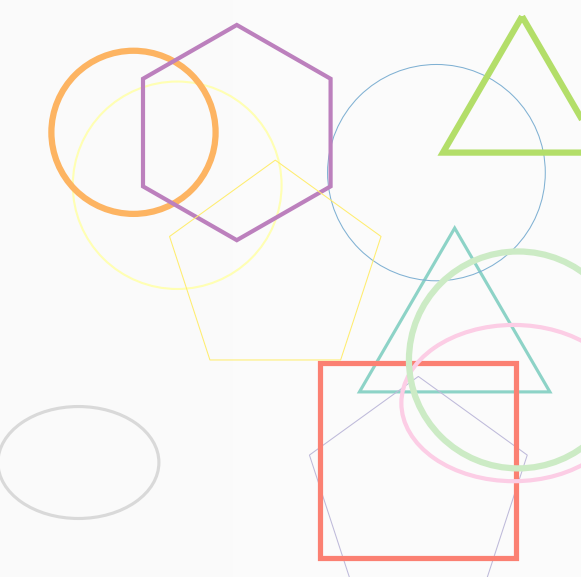[{"shape": "triangle", "thickness": 1.5, "radius": 0.95, "center": [0.782, 0.415]}, {"shape": "circle", "thickness": 1, "radius": 0.9, "center": [0.305, 0.678]}, {"shape": "pentagon", "thickness": 0.5, "radius": 0.99, "center": [0.72, 0.15]}, {"shape": "square", "thickness": 2.5, "radius": 0.85, "center": [0.719, 0.201]}, {"shape": "circle", "thickness": 0.5, "radius": 0.94, "center": [0.751, 0.7]}, {"shape": "circle", "thickness": 3, "radius": 0.71, "center": [0.23, 0.77]}, {"shape": "triangle", "thickness": 3, "radius": 0.79, "center": [0.898, 0.814]}, {"shape": "oval", "thickness": 2, "radius": 0.97, "center": [0.884, 0.301]}, {"shape": "oval", "thickness": 1.5, "radius": 0.69, "center": [0.135, 0.198]}, {"shape": "hexagon", "thickness": 2, "radius": 0.93, "center": [0.407, 0.77]}, {"shape": "circle", "thickness": 3, "radius": 0.94, "center": [0.891, 0.376]}, {"shape": "pentagon", "thickness": 0.5, "radius": 0.96, "center": [0.474, 0.531]}]